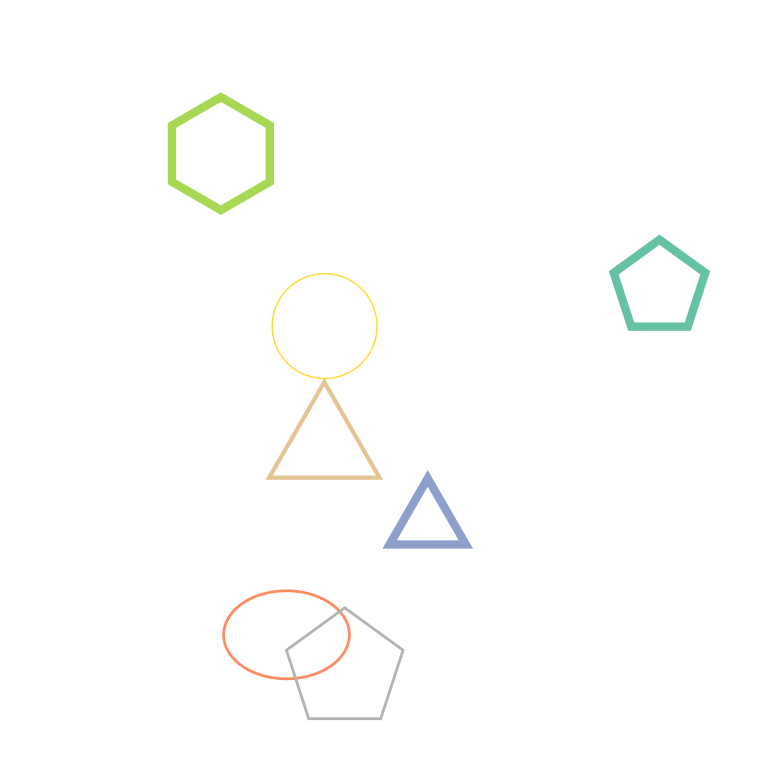[{"shape": "pentagon", "thickness": 3, "radius": 0.31, "center": [0.857, 0.626]}, {"shape": "oval", "thickness": 1, "radius": 0.41, "center": [0.372, 0.176]}, {"shape": "triangle", "thickness": 3, "radius": 0.29, "center": [0.555, 0.321]}, {"shape": "hexagon", "thickness": 3, "radius": 0.37, "center": [0.287, 0.801]}, {"shape": "circle", "thickness": 0.5, "radius": 0.34, "center": [0.422, 0.576]}, {"shape": "triangle", "thickness": 1.5, "radius": 0.41, "center": [0.421, 0.421]}, {"shape": "pentagon", "thickness": 1, "radius": 0.4, "center": [0.448, 0.131]}]